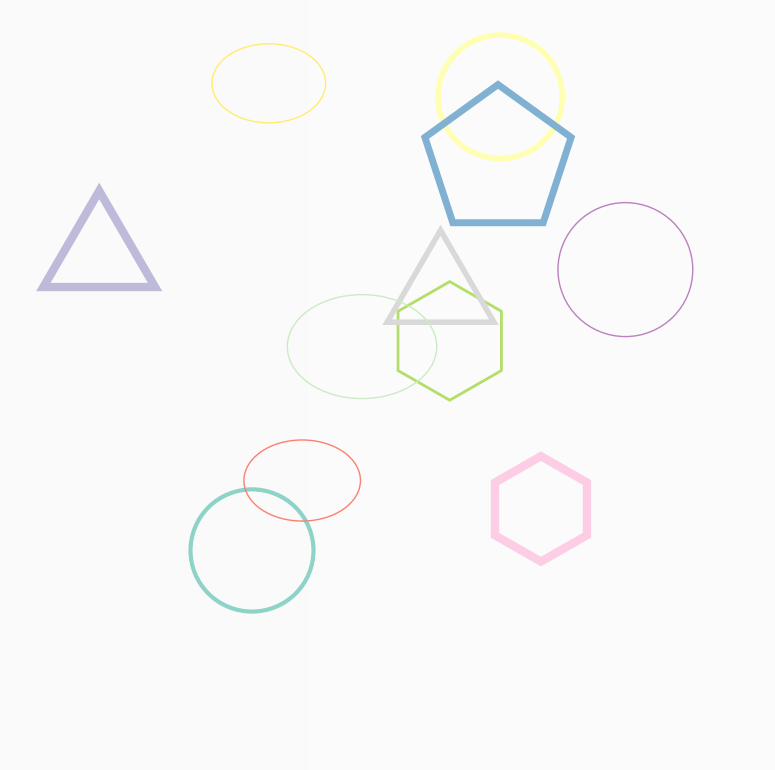[{"shape": "circle", "thickness": 1.5, "radius": 0.4, "center": [0.325, 0.285]}, {"shape": "circle", "thickness": 2, "radius": 0.4, "center": [0.645, 0.874]}, {"shape": "triangle", "thickness": 3, "radius": 0.42, "center": [0.128, 0.669]}, {"shape": "oval", "thickness": 0.5, "radius": 0.38, "center": [0.39, 0.376]}, {"shape": "pentagon", "thickness": 2.5, "radius": 0.5, "center": [0.643, 0.791]}, {"shape": "hexagon", "thickness": 1, "radius": 0.39, "center": [0.58, 0.557]}, {"shape": "hexagon", "thickness": 3, "radius": 0.34, "center": [0.698, 0.339]}, {"shape": "triangle", "thickness": 2, "radius": 0.4, "center": [0.568, 0.621]}, {"shape": "circle", "thickness": 0.5, "radius": 0.43, "center": [0.807, 0.65]}, {"shape": "oval", "thickness": 0.5, "radius": 0.48, "center": [0.467, 0.55]}, {"shape": "oval", "thickness": 0.5, "radius": 0.37, "center": [0.347, 0.892]}]